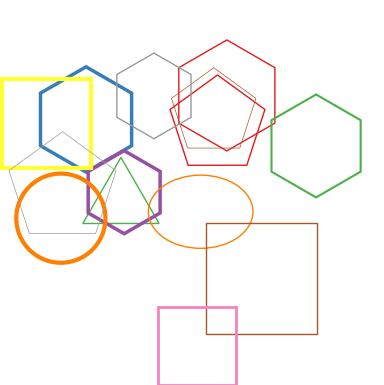[{"shape": "pentagon", "thickness": 1, "radius": 0.65, "center": [0.565, 0.676]}, {"shape": "hexagon", "thickness": 1, "radius": 0.72, "center": [0.589, 0.752]}, {"shape": "hexagon", "thickness": 2.5, "radius": 0.68, "center": [0.224, 0.69]}, {"shape": "triangle", "thickness": 1, "radius": 0.57, "center": [0.314, 0.477]}, {"shape": "hexagon", "thickness": 1.5, "radius": 0.67, "center": [0.821, 0.621]}, {"shape": "hexagon", "thickness": 2.5, "radius": 0.54, "center": [0.322, 0.501]}, {"shape": "circle", "thickness": 3, "radius": 0.58, "center": [0.158, 0.433]}, {"shape": "oval", "thickness": 1, "radius": 0.68, "center": [0.521, 0.45]}, {"shape": "square", "thickness": 3, "radius": 0.58, "center": [0.121, 0.679]}, {"shape": "pentagon", "thickness": 0.5, "radius": 0.58, "center": [0.555, 0.709]}, {"shape": "square", "thickness": 1, "radius": 0.72, "center": [0.68, 0.277]}, {"shape": "square", "thickness": 2, "radius": 0.5, "center": [0.512, 0.102]}, {"shape": "hexagon", "thickness": 1, "radius": 0.56, "center": [0.4, 0.751]}, {"shape": "pentagon", "thickness": 0.5, "radius": 0.73, "center": [0.162, 0.512]}]